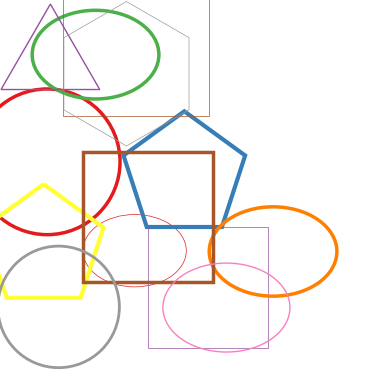[{"shape": "oval", "thickness": 0.5, "radius": 0.67, "center": [0.35, 0.349]}, {"shape": "circle", "thickness": 2.5, "radius": 0.95, "center": [0.123, 0.58]}, {"shape": "pentagon", "thickness": 3, "radius": 0.83, "center": [0.479, 0.545]}, {"shape": "oval", "thickness": 2.5, "radius": 0.82, "center": [0.248, 0.858]}, {"shape": "square", "thickness": 0.5, "radius": 0.78, "center": [0.54, 0.253]}, {"shape": "triangle", "thickness": 1, "radius": 0.74, "center": [0.131, 0.841]}, {"shape": "oval", "thickness": 2.5, "radius": 0.83, "center": [0.709, 0.347]}, {"shape": "pentagon", "thickness": 3, "radius": 0.82, "center": [0.113, 0.358]}, {"shape": "square", "thickness": 2.5, "radius": 0.84, "center": [0.384, 0.437]}, {"shape": "square", "thickness": 0.5, "radius": 0.95, "center": [0.353, 0.887]}, {"shape": "oval", "thickness": 1, "radius": 0.83, "center": [0.588, 0.201]}, {"shape": "circle", "thickness": 2, "radius": 0.79, "center": [0.152, 0.203]}, {"shape": "hexagon", "thickness": 0.5, "radius": 0.94, "center": [0.328, 0.808]}]